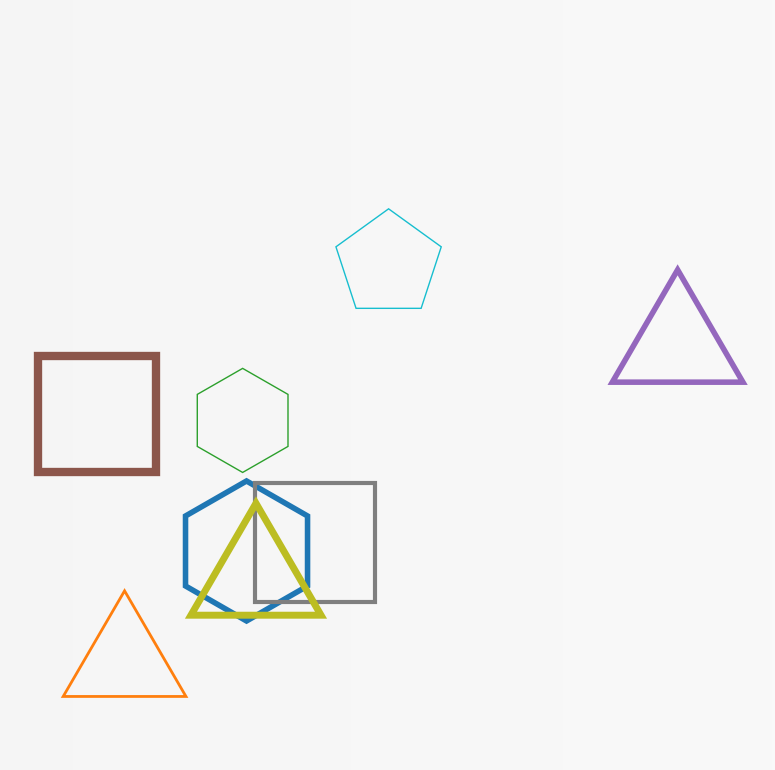[{"shape": "hexagon", "thickness": 2, "radius": 0.45, "center": [0.318, 0.284]}, {"shape": "triangle", "thickness": 1, "radius": 0.46, "center": [0.161, 0.141]}, {"shape": "hexagon", "thickness": 0.5, "radius": 0.34, "center": [0.313, 0.454]}, {"shape": "triangle", "thickness": 2, "radius": 0.49, "center": [0.874, 0.552]}, {"shape": "square", "thickness": 3, "radius": 0.38, "center": [0.125, 0.462]}, {"shape": "square", "thickness": 1.5, "radius": 0.39, "center": [0.406, 0.296]}, {"shape": "triangle", "thickness": 2.5, "radius": 0.48, "center": [0.33, 0.249]}, {"shape": "pentagon", "thickness": 0.5, "radius": 0.36, "center": [0.501, 0.657]}]